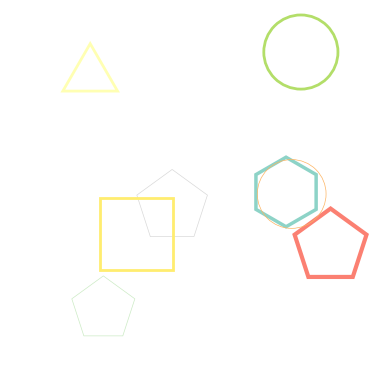[{"shape": "hexagon", "thickness": 2.5, "radius": 0.45, "center": [0.743, 0.501]}, {"shape": "triangle", "thickness": 2, "radius": 0.41, "center": [0.234, 0.804]}, {"shape": "pentagon", "thickness": 3, "radius": 0.49, "center": [0.859, 0.36]}, {"shape": "circle", "thickness": 0.5, "radius": 0.45, "center": [0.758, 0.496]}, {"shape": "circle", "thickness": 2, "radius": 0.48, "center": [0.781, 0.865]}, {"shape": "pentagon", "thickness": 0.5, "radius": 0.48, "center": [0.447, 0.463]}, {"shape": "pentagon", "thickness": 0.5, "radius": 0.43, "center": [0.268, 0.197]}, {"shape": "square", "thickness": 2, "radius": 0.47, "center": [0.355, 0.393]}]